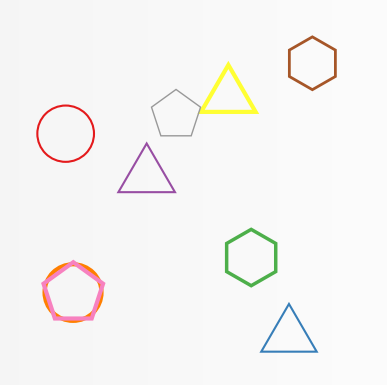[{"shape": "circle", "thickness": 1.5, "radius": 0.37, "center": [0.169, 0.653]}, {"shape": "triangle", "thickness": 1.5, "radius": 0.41, "center": [0.746, 0.128]}, {"shape": "hexagon", "thickness": 2.5, "radius": 0.37, "center": [0.648, 0.331]}, {"shape": "triangle", "thickness": 1.5, "radius": 0.42, "center": [0.379, 0.543]}, {"shape": "circle", "thickness": 3, "radius": 0.37, "center": [0.188, 0.24]}, {"shape": "triangle", "thickness": 3, "radius": 0.41, "center": [0.589, 0.75]}, {"shape": "hexagon", "thickness": 2, "radius": 0.34, "center": [0.806, 0.836]}, {"shape": "pentagon", "thickness": 3, "radius": 0.4, "center": [0.189, 0.238]}, {"shape": "pentagon", "thickness": 1, "radius": 0.33, "center": [0.454, 0.701]}]